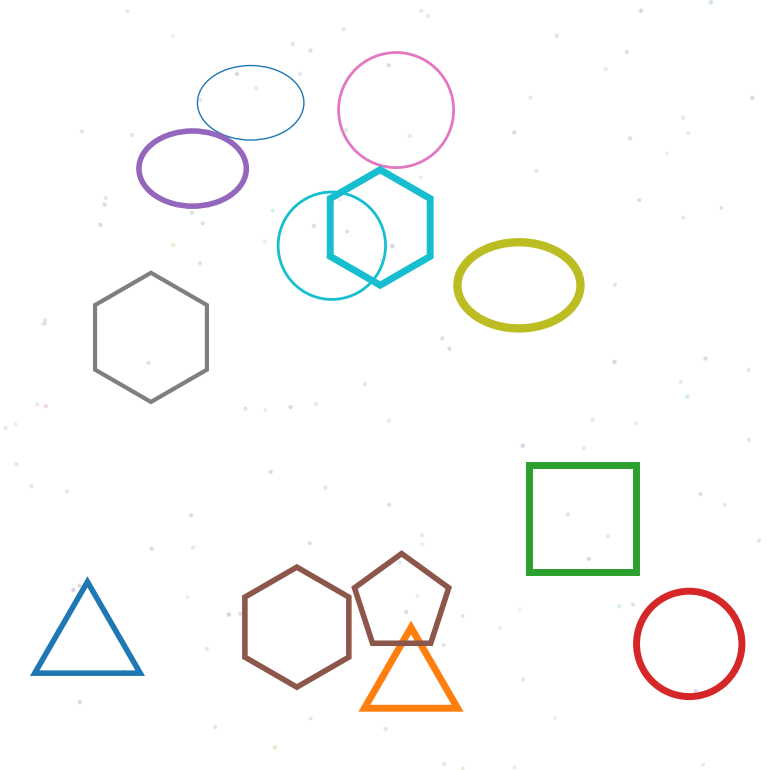[{"shape": "oval", "thickness": 0.5, "radius": 0.35, "center": [0.326, 0.867]}, {"shape": "triangle", "thickness": 2, "radius": 0.4, "center": [0.114, 0.165]}, {"shape": "triangle", "thickness": 2.5, "radius": 0.35, "center": [0.534, 0.115]}, {"shape": "square", "thickness": 2.5, "radius": 0.35, "center": [0.756, 0.327]}, {"shape": "circle", "thickness": 2.5, "radius": 0.34, "center": [0.895, 0.164]}, {"shape": "oval", "thickness": 2, "radius": 0.35, "center": [0.25, 0.781]}, {"shape": "hexagon", "thickness": 2, "radius": 0.39, "center": [0.386, 0.186]}, {"shape": "pentagon", "thickness": 2, "radius": 0.32, "center": [0.522, 0.217]}, {"shape": "circle", "thickness": 1, "radius": 0.37, "center": [0.514, 0.857]}, {"shape": "hexagon", "thickness": 1.5, "radius": 0.42, "center": [0.196, 0.562]}, {"shape": "oval", "thickness": 3, "radius": 0.4, "center": [0.674, 0.629]}, {"shape": "hexagon", "thickness": 2.5, "radius": 0.37, "center": [0.494, 0.705]}, {"shape": "circle", "thickness": 1, "radius": 0.35, "center": [0.431, 0.681]}]